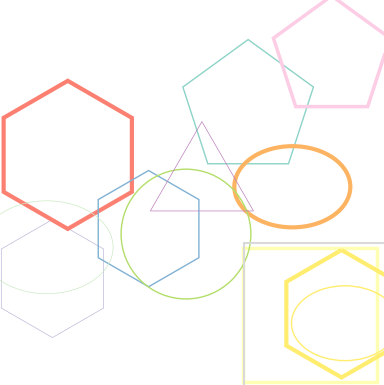[{"shape": "pentagon", "thickness": 1, "radius": 0.89, "center": [0.645, 0.719]}, {"shape": "square", "thickness": 2.5, "radius": 0.87, "center": [0.805, 0.182]}, {"shape": "hexagon", "thickness": 0.5, "radius": 0.77, "center": [0.136, 0.277]}, {"shape": "hexagon", "thickness": 3, "radius": 0.96, "center": [0.176, 0.598]}, {"shape": "hexagon", "thickness": 1, "radius": 0.75, "center": [0.386, 0.406]}, {"shape": "oval", "thickness": 3, "radius": 0.75, "center": [0.759, 0.515]}, {"shape": "circle", "thickness": 1, "radius": 0.84, "center": [0.483, 0.392]}, {"shape": "pentagon", "thickness": 2.5, "radius": 0.8, "center": [0.862, 0.852]}, {"shape": "square", "thickness": 1.5, "radius": 0.95, "center": [0.823, 0.178]}, {"shape": "triangle", "thickness": 0.5, "radius": 0.77, "center": [0.524, 0.529]}, {"shape": "oval", "thickness": 0.5, "radius": 0.86, "center": [0.121, 0.358]}, {"shape": "hexagon", "thickness": 3, "radius": 0.83, "center": [0.887, 0.185]}, {"shape": "oval", "thickness": 1, "radius": 0.69, "center": [0.896, 0.16]}]